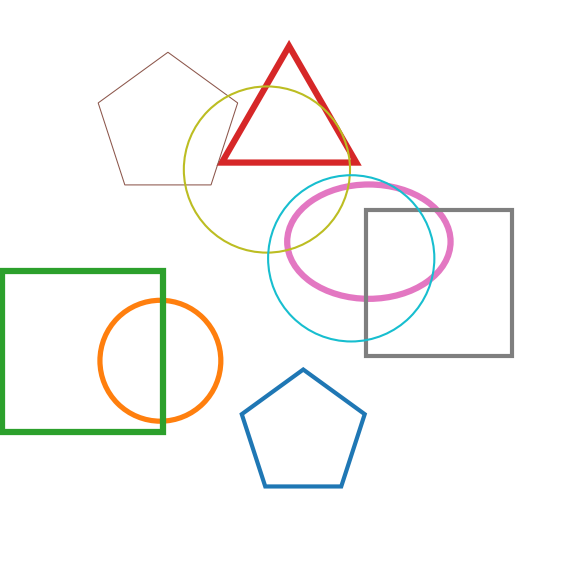[{"shape": "pentagon", "thickness": 2, "radius": 0.56, "center": [0.525, 0.247]}, {"shape": "circle", "thickness": 2.5, "radius": 0.52, "center": [0.278, 0.374]}, {"shape": "square", "thickness": 3, "radius": 0.7, "center": [0.142, 0.39]}, {"shape": "triangle", "thickness": 3, "radius": 0.67, "center": [0.501, 0.785]}, {"shape": "pentagon", "thickness": 0.5, "radius": 0.63, "center": [0.291, 0.782]}, {"shape": "oval", "thickness": 3, "radius": 0.71, "center": [0.639, 0.581]}, {"shape": "square", "thickness": 2, "radius": 0.63, "center": [0.761, 0.509]}, {"shape": "circle", "thickness": 1, "radius": 0.72, "center": [0.462, 0.706]}, {"shape": "circle", "thickness": 1, "radius": 0.72, "center": [0.608, 0.552]}]